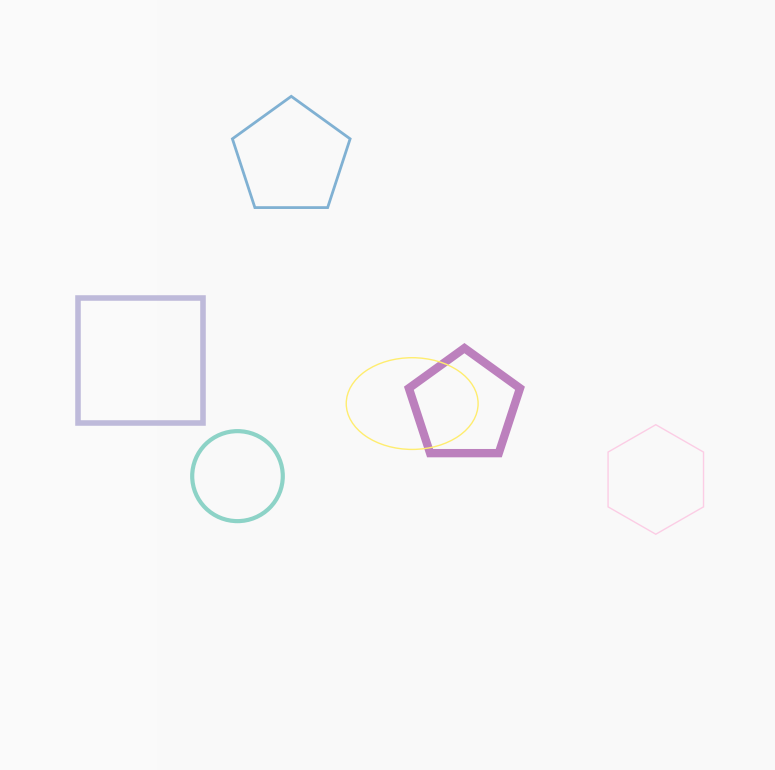[{"shape": "circle", "thickness": 1.5, "radius": 0.29, "center": [0.306, 0.382]}, {"shape": "square", "thickness": 2, "radius": 0.4, "center": [0.181, 0.532]}, {"shape": "pentagon", "thickness": 1, "radius": 0.4, "center": [0.376, 0.795]}, {"shape": "hexagon", "thickness": 0.5, "radius": 0.36, "center": [0.846, 0.377]}, {"shape": "pentagon", "thickness": 3, "radius": 0.38, "center": [0.599, 0.472]}, {"shape": "oval", "thickness": 0.5, "radius": 0.43, "center": [0.532, 0.476]}]